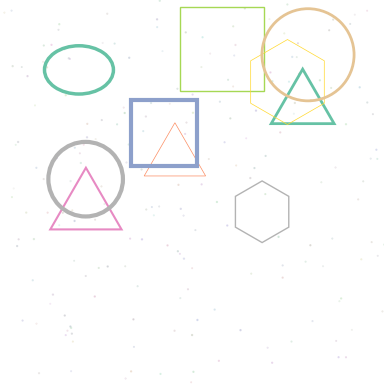[{"shape": "oval", "thickness": 2.5, "radius": 0.45, "center": [0.205, 0.818]}, {"shape": "triangle", "thickness": 2, "radius": 0.47, "center": [0.786, 0.726]}, {"shape": "triangle", "thickness": 0.5, "radius": 0.46, "center": [0.454, 0.589]}, {"shape": "square", "thickness": 3, "radius": 0.43, "center": [0.425, 0.655]}, {"shape": "triangle", "thickness": 1.5, "radius": 0.53, "center": [0.223, 0.458]}, {"shape": "square", "thickness": 1, "radius": 0.55, "center": [0.577, 0.872]}, {"shape": "hexagon", "thickness": 0.5, "radius": 0.55, "center": [0.747, 0.787]}, {"shape": "circle", "thickness": 2, "radius": 0.6, "center": [0.8, 0.858]}, {"shape": "circle", "thickness": 3, "radius": 0.48, "center": [0.222, 0.535]}, {"shape": "hexagon", "thickness": 1, "radius": 0.4, "center": [0.681, 0.45]}]